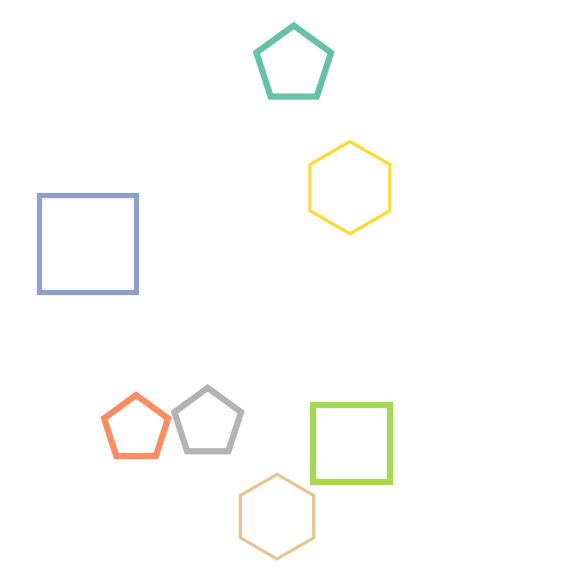[{"shape": "pentagon", "thickness": 3, "radius": 0.34, "center": [0.509, 0.887]}, {"shape": "pentagon", "thickness": 3, "radius": 0.29, "center": [0.236, 0.257]}, {"shape": "square", "thickness": 2.5, "radius": 0.42, "center": [0.152, 0.578]}, {"shape": "square", "thickness": 3, "radius": 0.34, "center": [0.609, 0.231]}, {"shape": "hexagon", "thickness": 1.5, "radius": 0.4, "center": [0.606, 0.674]}, {"shape": "hexagon", "thickness": 1.5, "radius": 0.37, "center": [0.48, 0.105]}, {"shape": "pentagon", "thickness": 3, "radius": 0.3, "center": [0.36, 0.267]}]